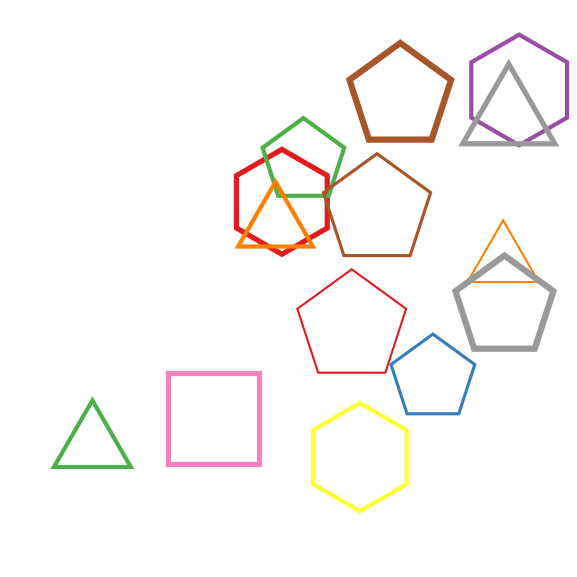[{"shape": "hexagon", "thickness": 2.5, "radius": 0.45, "center": [0.488, 0.65]}, {"shape": "pentagon", "thickness": 1, "radius": 0.49, "center": [0.609, 0.434]}, {"shape": "pentagon", "thickness": 1.5, "radius": 0.38, "center": [0.75, 0.344]}, {"shape": "pentagon", "thickness": 2, "radius": 0.37, "center": [0.525, 0.72]}, {"shape": "triangle", "thickness": 2, "radius": 0.38, "center": [0.16, 0.229]}, {"shape": "hexagon", "thickness": 2, "radius": 0.48, "center": [0.899, 0.843]}, {"shape": "triangle", "thickness": 1, "radius": 0.36, "center": [0.871, 0.546]}, {"shape": "triangle", "thickness": 2, "radius": 0.37, "center": [0.477, 0.61]}, {"shape": "hexagon", "thickness": 2, "radius": 0.47, "center": [0.623, 0.208]}, {"shape": "pentagon", "thickness": 1.5, "radius": 0.49, "center": [0.653, 0.635]}, {"shape": "pentagon", "thickness": 3, "radius": 0.46, "center": [0.693, 0.832]}, {"shape": "square", "thickness": 2.5, "radius": 0.39, "center": [0.37, 0.275]}, {"shape": "triangle", "thickness": 2.5, "radius": 0.46, "center": [0.881, 0.796]}, {"shape": "pentagon", "thickness": 3, "radius": 0.45, "center": [0.873, 0.467]}]